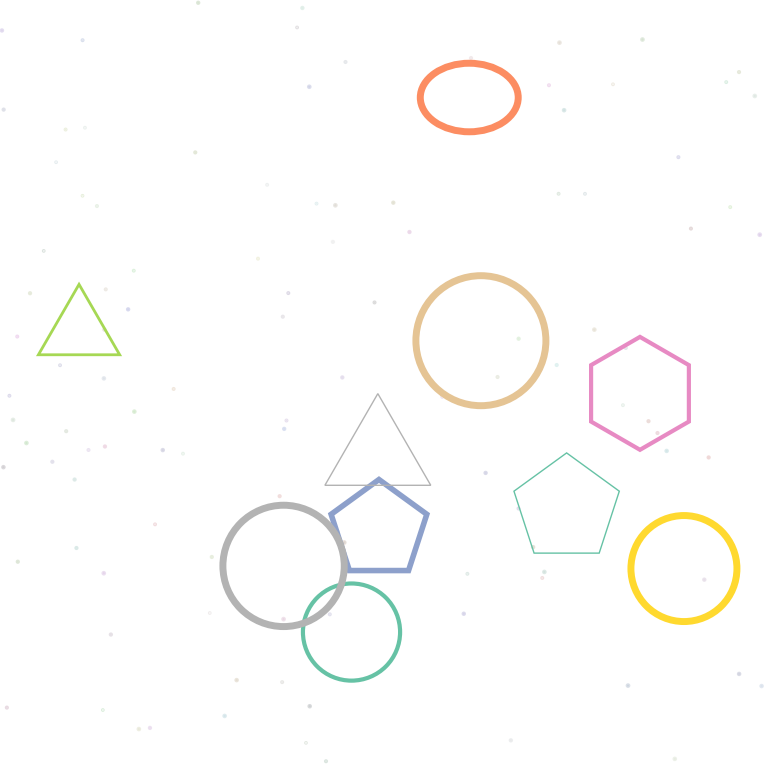[{"shape": "pentagon", "thickness": 0.5, "radius": 0.36, "center": [0.736, 0.34]}, {"shape": "circle", "thickness": 1.5, "radius": 0.32, "center": [0.457, 0.179]}, {"shape": "oval", "thickness": 2.5, "radius": 0.32, "center": [0.609, 0.873]}, {"shape": "pentagon", "thickness": 2, "radius": 0.33, "center": [0.492, 0.312]}, {"shape": "hexagon", "thickness": 1.5, "radius": 0.37, "center": [0.831, 0.489]}, {"shape": "triangle", "thickness": 1, "radius": 0.3, "center": [0.103, 0.57]}, {"shape": "circle", "thickness": 2.5, "radius": 0.34, "center": [0.888, 0.262]}, {"shape": "circle", "thickness": 2.5, "radius": 0.42, "center": [0.625, 0.558]}, {"shape": "circle", "thickness": 2.5, "radius": 0.39, "center": [0.368, 0.265]}, {"shape": "triangle", "thickness": 0.5, "radius": 0.4, "center": [0.491, 0.409]}]